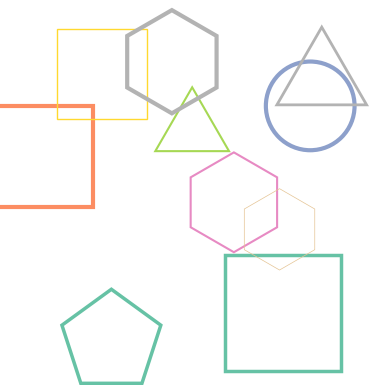[{"shape": "square", "thickness": 2.5, "radius": 0.75, "center": [0.735, 0.187]}, {"shape": "pentagon", "thickness": 2.5, "radius": 0.68, "center": [0.289, 0.114]}, {"shape": "square", "thickness": 3, "radius": 0.66, "center": [0.111, 0.592]}, {"shape": "circle", "thickness": 3, "radius": 0.58, "center": [0.806, 0.725]}, {"shape": "hexagon", "thickness": 1.5, "radius": 0.65, "center": [0.607, 0.475]}, {"shape": "triangle", "thickness": 1.5, "radius": 0.55, "center": [0.499, 0.663]}, {"shape": "square", "thickness": 1, "radius": 0.59, "center": [0.265, 0.807]}, {"shape": "hexagon", "thickness": 0.5, "radius": 0.53, "center": [0.726, 0.404]}, {"shape": "hexagon", "thickness": 3, "radius": 0.67, "center": [0.446, 0.84]}, {"shape": "triangle", "thickness": 2, "radius": 0.67, "center": [0.836, 0.795]}]